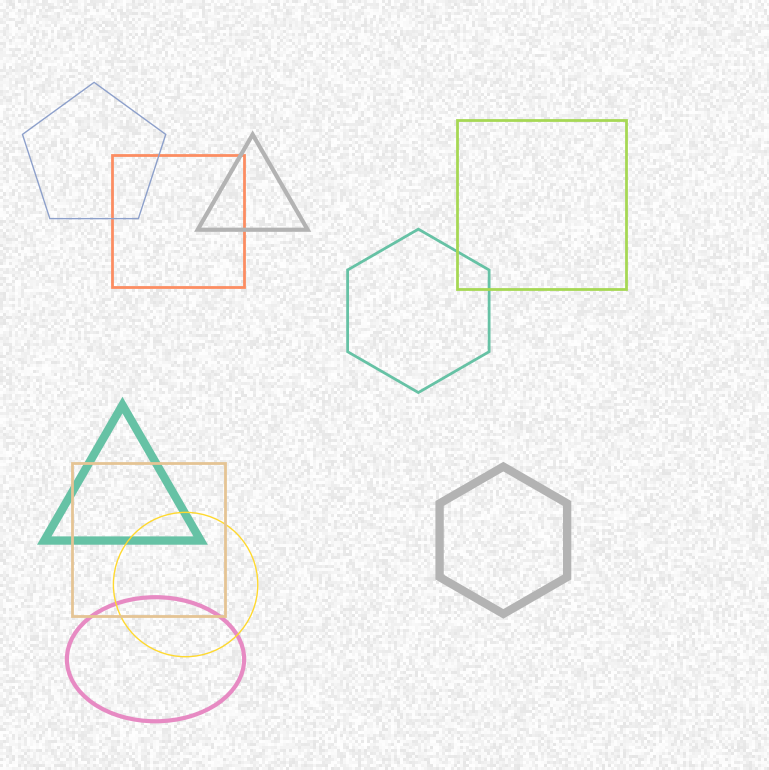[{"shape": "hexagon", "thickness": 1, "radius": 0.53, "center": [0.543, 0.596]}, {"shape": "triangle", "thickness": 3, "radius": 0.59, "center": [0.159, 0.357]}, {"shape": "square", "thickness": 1, "radius": 0.43, "center": [0.231, 0.713]}, {"shape": "pentagon", "thickness": 0.5, "radius": 0.49, "center": [0.122, 0.795]}, {"shape": "oval", "thickness": 1.5, "radius": 0.58, "center": [0.202, 0.144]}, {"shape": "square", "thickness": 1, "radius": 0.55, "center": [0.703, 0.734]}, {"shape": "circle", "thickness": 0.5, "radius": 0.47, "center": [0.241, 0.241]}, {"shape": "square", "thickness": 1, "radius": 0.5, "center": [0.193, 0.299]}, {"shape": "hexagon", "thickness": 3, "radius": 0.48, "center": [0.654, 0.298]}, {"shape": "triangle", "thickness": 1.5, "radius": 0.41, "center": [0.328, 0.743]}]